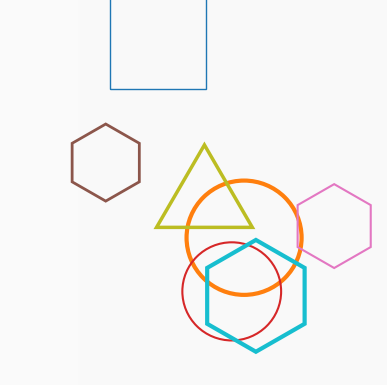[{"shape": "square", "thickness": 1, "radius": 0.62, "center": [0.408, 0.892]}, {"shape": "circle", "thickness": 3, "radius": 0.74, "center": [0.63, 0.383]}, {"shape": "circle", "thickness": 1.5, "radius": 0.64, "center": [0.598, 0.243]}, {"shape": "hexagon", "thickness": 2, "radius": 0.5, "center": [0.273, 0.578]}, {"shape": "hexagon", "thickness": 1.5, "radius": 0.54, "center": [0.862, 0.413]}, {"shape": "triangle", "thickness": 2.5, "radius": 0.71, "center": [0.528, 0.481]}, {"shape": "hexagon", "thickness": 3, "radius": 0.73, "center": [0.66, 0.232]}]